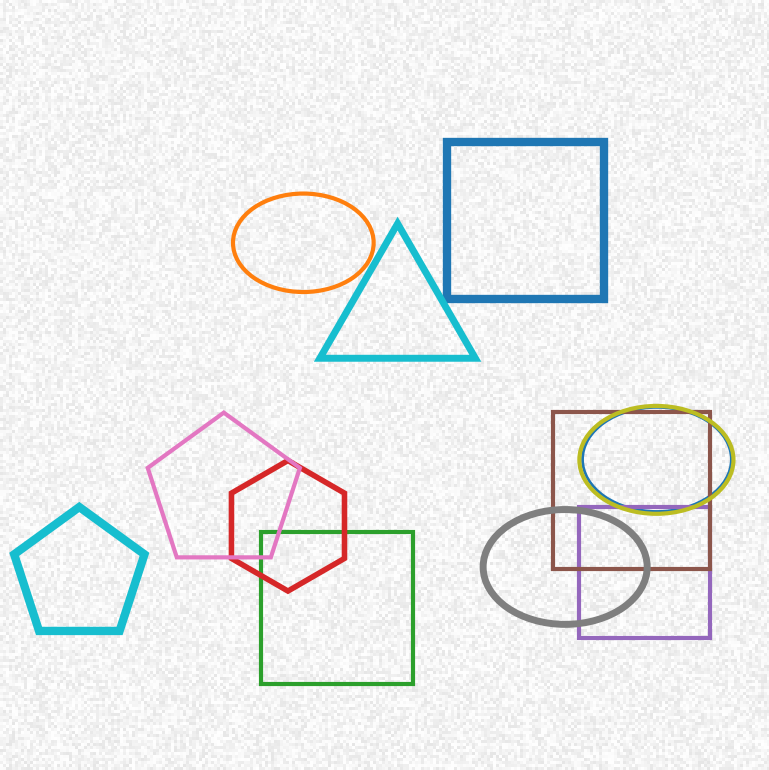[{"shape": "oval", "thickness": 1, "radius": 0.48, "center": [0.853, 0.403]}, {"shape": "square", "thickness": 3, "radius": 0.51, "center": [0.683, 0.714]}, {"shape": "oval", "thickness": 1.5, "radius": 0.46, "center": [0.394, 0.685]}, {"shape": "square", "thickness": 1.5, "radius": 0.49, "center": [0.438, 0.21]}, {"shape": "hexagon", "thickness": 2, "radius": 0.42, "center": [0.374, 0.317]}, {"shape": "square", "thickness": 1.5, "radius": 0.43, "center": [0.837, 0.256]}, {"shape": "square", "thickness": 1.5, "radius": 0.51, "center": [0.82, 0.364]}, {"shape": "pentagon", "thickness": 1.5, "radius": 0.52, "center": [0.291, 0.36]}, {"shape": "oval", "thickness": 2.5, "radius": 0.53, "center": [0.734, 0.264]}, {"shape": "oval", "thickness": 1.5, "radius": 0.5, "center": [0.852, 0.403]}, {"shape": "pentagon", "thickness": 3, "radius": 0.44, "center": [0.103, 0.253]}, {"shape": "triangle", "thickness": 2.5, "radius": 0.58, "center": [0.516, 0.593]}]